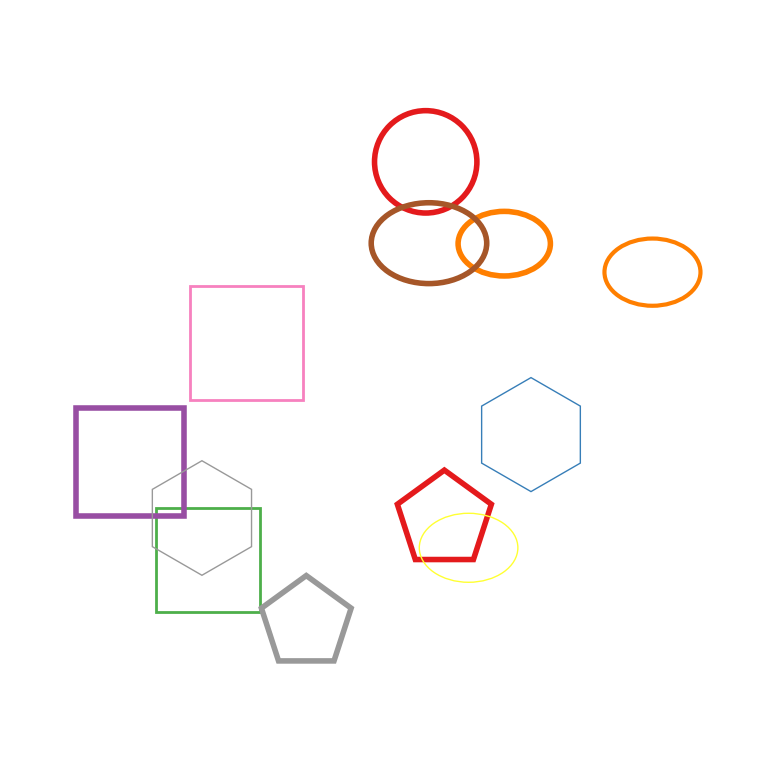[{"shape": "pentagon", "thickness": 2, "radius": 0.32, "center": [0.577, 0.325]}, {"shape": "circle", "thickness": 2, "radius": 0.33, "center": [0.553, 0.79]}, {"shape": "hexagon", "thickness": 0.5, "radius": 0.37, "center": [0.69, 0.436]}, {"shape": "square", "thickness": 1, "radius": 0.34, "center": [0.27, 0.273]}, {"shape": "square", "thickness": 2, "radius": 0.35, "center": [0.168, 0.4]}, {"shape": "oval", "thickness": 2, "radius": 0.3, "center": [0.655, 0.684]}, {"shape": "oval", "thickness": 1.5, "radius": 0.31, "center": [0.847, 0.647]}, {"shape": "oval", "thickness": 0.5, "radius": 0.32, "center": [0.609, 0.289]}, {"shape": "oval", "thickness": 2, "radius": 0.37, "center": [0.557, 0.684]}, {"shape": "square", "thickness": 1, "radius": 0.37, "center": [0.32, 0.555]}, {"shape": "pentagon", "thickness": 2, "radius": 0.31, "center": [0.398, 0.191]}, {"shape": "hexagon", "thickness": 0.5, "radius": 0.37, "center": [0.262, 0.327]}]